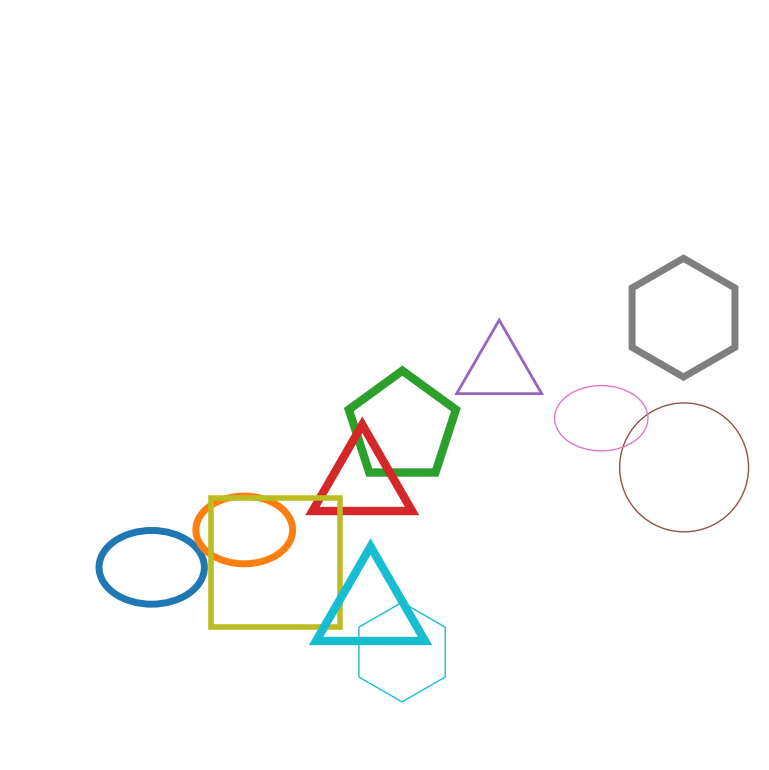[{"shape": "oval", "thickness": 2.5, "radius": 0.34, "center": [0.197, 0.263]}, {"shape": "oval", "thickness": 2.5, "radius": 0.31, "center": [0.317, 0.312]}, {"shape": "pentagon", "thickness": 3, "radius": 0.37, "center": [0.523, 0.445]}, {"shape": "triangle", "thickness": 3, "radius": 0.37, "center": [0.47, 0.374]}, {"shape": "triangle", "thickness": 1, "radius": 0.32, "center": [0.648, 0.521]}, {"shape": "circle", "thickness": 0.5, "radius": 0.42, "center": [0.888, 0.393]}, {"shape": "oval", "thickness": 0.5, "radius": 0.3, "center": [0.781, 0.457]}, {"shape": "hexagon", "thickness": 2.5, "radius": 0.39, "center": [0.888, 0.587]}, {"shape": "square", "thickness": 2, "radius": 0.42, "center": [0.358, 0.269]}, {"shape": "triangle", "thickness": 3, "radius": 0.41, "center": [0.481, 0.208]}, {"shape": "hexagon", "thickness": 0.5, "radius": 0.32, "center": [0.522, 0.153]}]